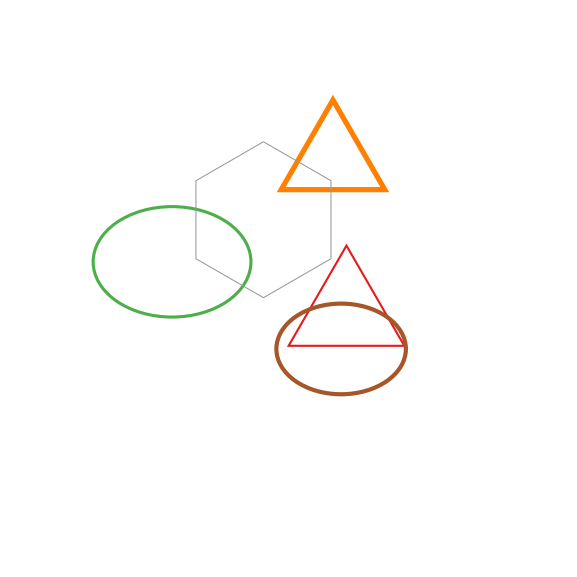[{"shape": "triangle", "thickness": 1, "radius": 0.58, "center": [0.6, 0.458]}, {"shape": "oval", "thickness": 1.5, "radius": 0.68, "center": [0.298, 0.546]}, {"shape": "triangle", "thickness": 2.5, "radius": 0.52, "center": [0.577, 0.722]}, {"shape": "oval", "thickness": 2, "radius": 0.56, "center": [0.591, 0.395]}, {"shape": "hexagon", "thickness": 0.5, "radius": 0.68, "center": [0.456, 0.619]}]